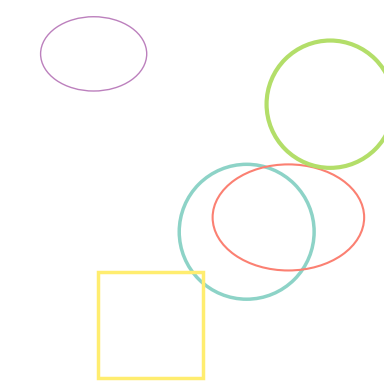[{"shape": "circle", "thickness": 2.5, "radius": 0.88, "center": [0.641, 0.398]}, {"shape": "oval", "thickness": 1.5, "radius": 0.98, "center": [0.749, 0.435]}, {"shape": "circle", "thickness": 3, "radius": 0.83, "center": [0.858, 0.729]}, {"shape": "oval", "thickness": 1, "radius": 0.69, "center": [0.243, 0.86]}, {"shape": "square", "thickness": 2.5, "radius": 0.69, "center": [0.39, 0.156]}]